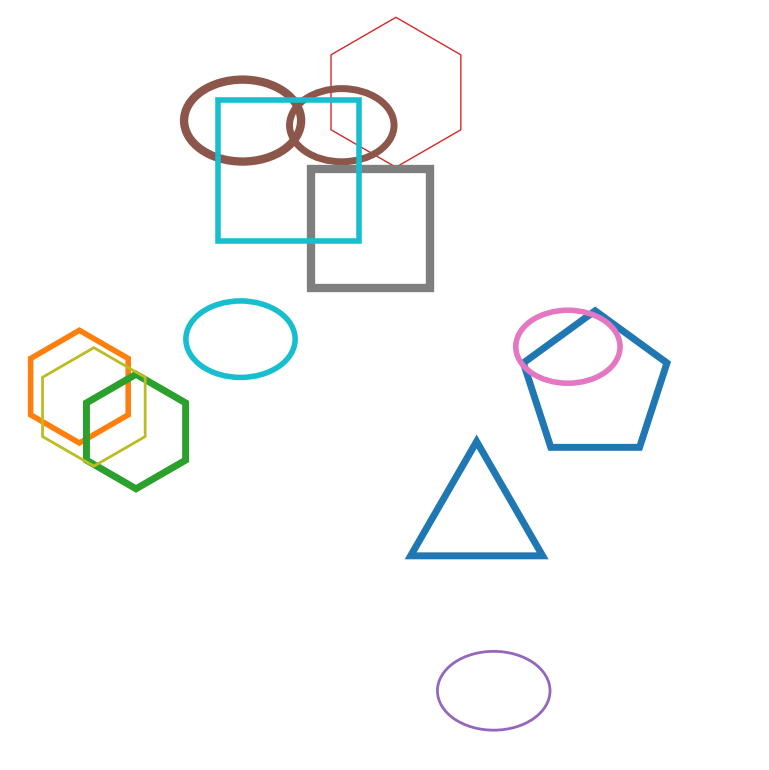[{"shape": "triangle", "thickness": 2.5, "radius": 0.49, "center": [0.619, 0.328]}, {"shape": "pentagon", "thickness": 2.5, "radius": 0.49, "center": [0.773, 0.498]}, {"shape": "hexagon", "thickness": 2, "radius": 0.37, "center": [0.103, 0.498]}, {"shape": "hexagon", "thickness": 2.5, "radius": 0.37, "center": [0.177, 0.44]}, {"shape": "hexagon", "thickness": 0.5, "radius": 0.49, "center": [0.514, 0.88]}, {"shape": "oval", "thickness": 1, "radius": 0.37, "center": [0.641, 0.103]}, {"shape": "oval", "thickness": 3, "radius": 0.38, "center": [0.315, 0.843]}, {"shape": "oval", "thickness": 2.5, "radius": 0.34, "center": [0.444, 0.837]}, {"shape": "oval", "thickness": 2, "radius": 0.34, "center": [0.738, 0.55]}, {"shape": "square", "thickness": 3, "radius": 0.39, "center": [0.482, 0.703]}, {"shape": "hexagon", "thickness": 1, "radius": 0.38, "center": [0.122, 0.472]}, {"shape": "oval", "thickness": 2, "radius": 0.35, "center": [0.312, 0.56]}, {"shape": "square", "thickness": 2, "radius": 0.46, "center": [0.374, 0.778]}]